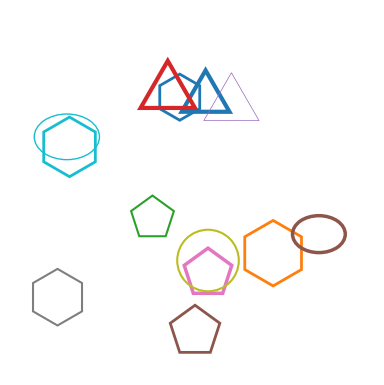[{"shape": "triangle", "thickness": 3, "radius": 0.36, "center": [0.534, 0.746]}, {"shape": "hexagon", "thickness": 2, "radius": 0.3, "center": [0.467, 0.748]}, {"shape": "hexagon", "thickness": 2, "radius": 0.43, "center": [0.709, 0.342]}, {"shape": "pentagon", "thickness": 1.5, "radius": 0.29, "center": [0.396, 0.434]}, {"shape": "triangle", "thickness": 3, "radius": 0.41, "center": [0.436, 0.76]}, {"shape": "triangle", "thickness": 0.5, "radius": 0.41, "center": [0.601, 0.728]}, {"shape": "pentagon", "thickness": 2, "radius": 0.34, "center": [0.507, 0.14]}, {"shape": "oval", "thickness": 2.5, "radius": 0.34, "center": [0.828, 0.392]}, {"shape": "pentagon", "thickness": 2.5, "radius": 0.32, "center": [0.54, 0.291]}, {"shape": "hexagon", "thickness": 1.5, "radius": 0.37, "center": [0.149, 0.228]}, {"shape": "circle", "thickness": 1.5, "radius": 0.4, "center": [0.54, 0.323]}, {"shape": "hexagon", "thickness": 2, "radius": 0.39, "center": [0.181, 0.618]}, {"shape": "oval", "thickness": 1, "radius": 0.42, "center": [0.174, 0.645]}]